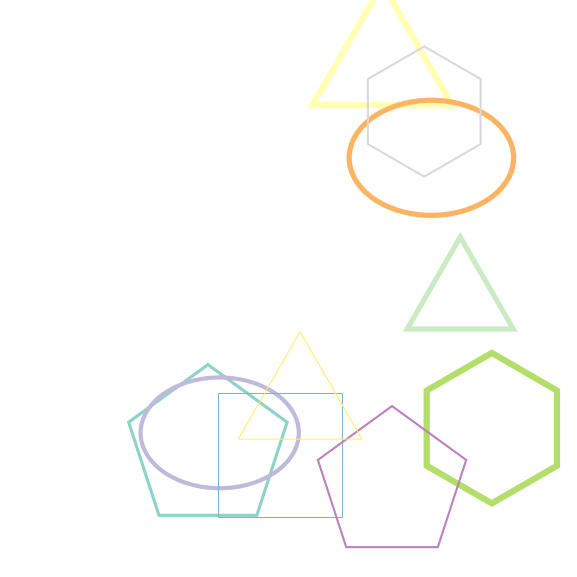[{"shape": "pentagon", "thickness": 1.5, "radius": 0.72, "center": [0.36, 0.223]}, {"shape": "triangle", "thickness": 3, "radius": 0.7, "center": [0.662, 0.887]}, {"shape": "oval", "thickness": 2, "radius": 0.68, "center": [0.38, 0.25]}, {"shape": "square", "thickness": 0.5, "radius": 0.54, "center": [0.485, 0.211]}, {"shape": "oval", "thickness": 2.5, "radius": 0.71, "center": [0.747, 0.726]}, {"shape": "hexagon", "thickness": 3, "radius": 0.65, "center": [0.852, 0.258]}, {"shape": "hexagon", "thickness": 1, "radius": 0.56, "center": [0.735, 0.806]}, {"shape": "pentagon", "thickness": 1, "radius": 0.68, "center": [0.679, 0.161]}, {"shape": "triangle", "thickness": 2.5, "radius": 0.53, "center": [0.797, 0.482]}, {"shape": "triangle", "thickness": 0.5, "radius": 0.62, "center": [0.52, 0.301]}]